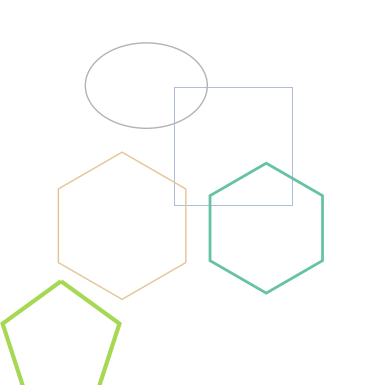[{"shape": "hexagon", "thickness": 2, "radius": 0.84, "center": [0.692, 0.407]}, {"shape": "square", "thickness": 0.5, "radius": 0.76, "center": [0.605, 0.62]}, {"shape": "pentagon", "thickness": 3, "radius": 0.8, "center": [0.159, 0.11]}, {"shape": "hexagon", "thickness": 1, "radius": 0.96, "center": [0.317, 0.414]}, {"shape": "oval", "thickness": 1, "radius": 0.79, "center": [0.38, 0.778]}]